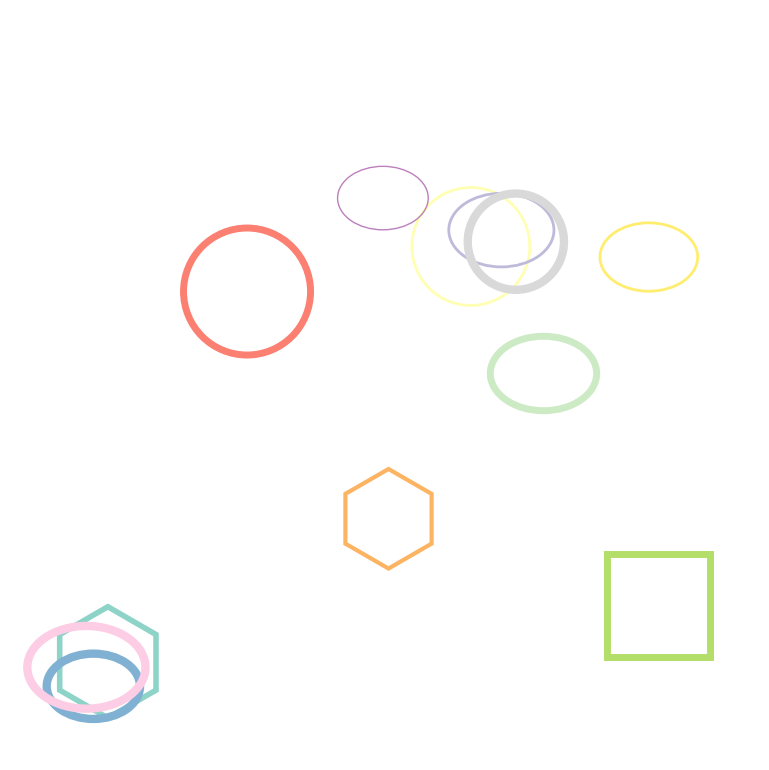[{"shape": "hexagon", "thickness": 2, "radius": 0.36, "center": [0.14, 0.14]}, {"shape": "circle", "thickness": 1, "radius": 0.38, "center": [0.611, 0.68]}, {"shape": "oval", "thickness": 1, "radius": 0.34, "center": [0.651, 0.701]}, {"shape": "circle", "thickness": 2.5, "radius": 0.41, "center": [0.321, 0.621]}, {"shape": "oval", "thickness": 3, "radius": 0.3, "center": [0.121, 0.109]}, {"shape": "hexagon", "thickness": 1.5, "radius": 0.32, "center": [0.505, 0.326]}, {"shape": "square", "thickness": 2.5, "radius": 0.33, "center": [0.855, 0.214]}, {"shape": "oval", "thickness": 3, "radius": 0.38, "center": [0.112, 0.133]}, {"shape": "circle", "thickness": 3, "radius": 0.31, "center": [0.67, 0.686]}, {"shape": "oval", "thickness": 0.5, "radius": 0.29, "center": [0.497, 0.743]}, {"shape": "oval", "thickness": 2.5, "radius": 0.35, "center": [0.706, 0.515]}, {"shape": "oval", "thickness": 1, "radius": 0.32, "center": [0.843, 0.666]}]